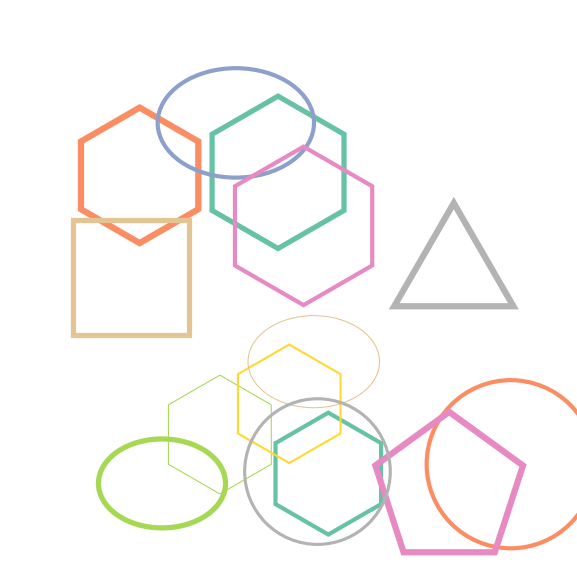[{"shape": "hexagon", "thickness": 2, "radius": 0.53, "center": [0.568, 0.179]}, {"shape": "hexagon", "thickness": 2.5, "radius": 0.66, "center": [0.481, 0.701]}, {"shape": "hexagon", "thickness": 3, "radius": 0.59, "center": [0.242, 0.696]}, {"shape": "circle", "thickness": 2, "radius": 0.73, "center": [0.884, 0.195]}, {"shape": "oval", "thickness": 2, "radius": 0.68, "center": [0.408, 0.786]}, {"shape": "pentagon", "thickness": 3, "radius": 0.67, "center": [0.778, 0.152]}, {"shape": "hexagon", "thickness": 2, "radius": 0.69, "center": [0.526, 0.608]}, {"shape": "hexagon", "thickness": 0.5, "radius": 0.51, "center": [0.381, 0.247]}, {"shape": "oval", "thickness": 2.5, "radius": 0.55, "center": [0.281, 0.162]}, {"shape": "hexagon", "thickness": 1, "radius": 0.51, "center": [0.501, 0.3]}, {"shape": "square", "thickness": 2.5, "radius": 0.5, "center": [0.227, 0.519]}, {"shape": "oval", "thickness": 0.5, "radius": 0.57, "center": [0.543, 0.373]}, {"shape": "triangle", "thickness": 3, "radius": 0.6, "center": [0.786, 0.528]}, {"shape": "circle", "thickness": 1.5, "radius": 0.63, "center": [0.55, 0.183]}]